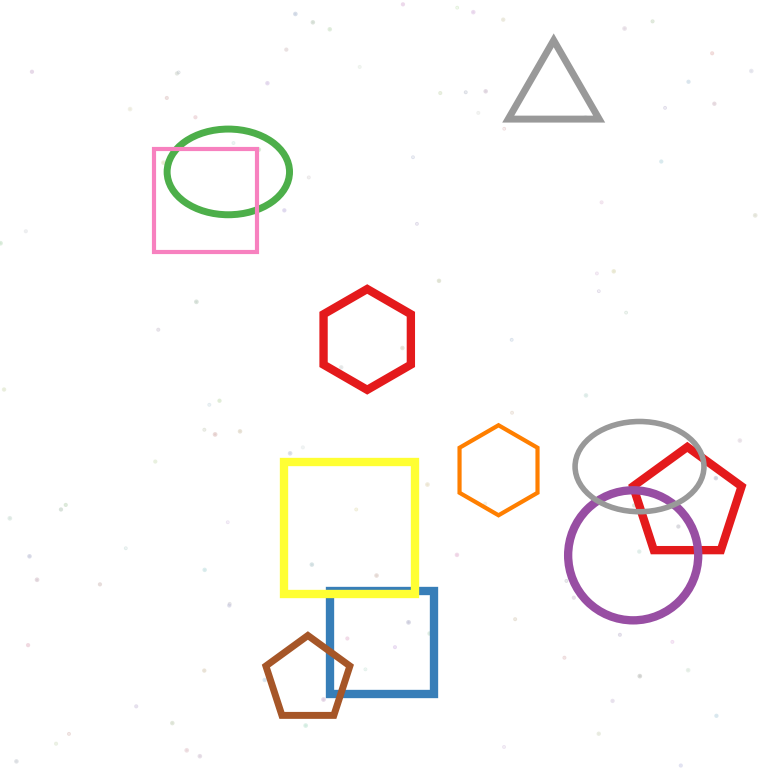[{"shape": "pentagon", "thickness": 3, "radius": 0.37, "center": [0.893, 0.345]}, {"shape": "hexagon", "thickness": 3, "radius": 0.33, "center": [0.477, 0.559]}, {"shape": "square", "thickness": 3, "radius": 0.34, "center": [0.496, 0.166]}, {"shape": "oval", "thickness": 2.5, "radius": 0.4, "center": [0.297, 0.777]}, {"shape": "circle", "thickness": 3, "radius": 0.42, "center": [0.822, 0.279]}, {"shape": "hexagon", "thickness": 1.5, "radius": 0.29, "center": [0.647, 0.389]}, {"shape": "square", "thickness": 3, "radius": 0.43, "center": [0.454, 0.314]}, {"shape": "pentagon", "thickness": 2.5, "radius": 0.29, "center": [0.4, 0.117]}, {"shape": "square", "thickness": 1.5, "radius": 0.34, "center": [0.267, 0.74]}, {"shape": "triangle", "thickness": 2.5, "radius": 0.34, "center": [0.719, 0.879]}, {"shape": "oval", "thickness": 2, "radius": 0.42, "center": [0.831, 0.394]}]